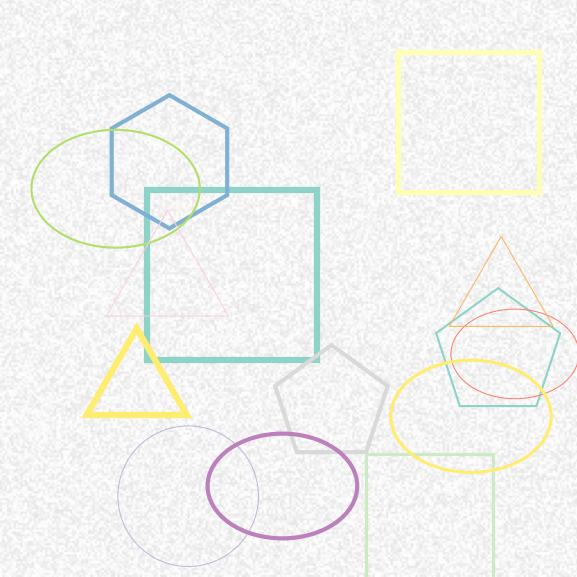[{"shape": "pentagon", "thickness": 1, "radius": 0.56, "center": [0.863, 0.387]}, {"shape": "square", "thickness": 3, "radius": 0.74, "center": [0.402, 0.523]}, {"shape": "square", "thickness": 2.5, "radius": 0.61, "center": [0.811, 0.788]}, {"shape": "circle", "thickness": 0.5, "radius": 0.61, "center": [0.326, 0.14]}, {"shape": "oval", "thickness": 0.5, "radius": 0.55, "center": [0.892, 0.386]}, {"shape": "hexagon", "thickness": 2, "radius": 0.58, "center": [0.293, 0.719]}, {"shape": "triangle", "thickness": 0.5, "radius": 0.52, "center": [0.868, 0.486]}, {"shape": "oval", "thickness": 1, "radius": 0.73, "center": [0.2, 0.672]}, {"shape": "triangle", "thickness": 0.5, "radius": 0.61, "center": [0.29, 0.513]}, {"shape": "pentagon", "thickness": 2, "radius": 0.51, "center": [0.574, 0.299]}, {"shape": "oval", "thickness": 2, "radius": 0.65, "center": [0.489, 0.158]}, {"shape": "square", "thickness": 1.5, "radius": 0.55, "center": [0.744, 0.103]}, {"shape": "triangle", "thickness": 3, "radius": 0.5, "center": [0.237, 0.331]}, {"shape": "oval", "thickness": 1.5, "radius": 0.69, "center": [0.816, 0.278]}]